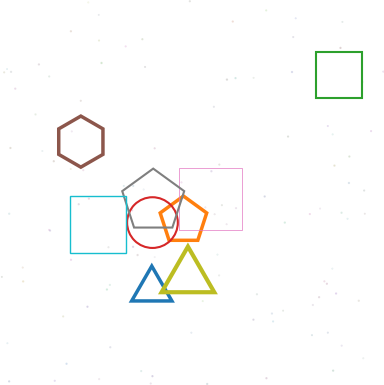[{"shape": "triangle", "thickness": 2.5, "radius": 0.3, "center": [0.394, 0.248]}, {"shape": "pentagon", "thickness": 2.5, "radius": 0.32, "center": [0.476, 0.427]}, {"shape": "square", "thickness": 1.5, "radius": 0.3, "center": [0.881, 0.805]}, {"shape": "circle", "thickness": 1.5, "radius": 0.33, "center": [0.396, 0.422]}, {"shape": "hexagon", "thickness": 2.5, "radius": 0.33, "center": [0.21, 0.632]}, {"shape": "square", "thickness": 0.5, "radius": 0.4, "center": [0.547, 0.483]}, {"shape": "pentagon", "thickness": 1.5, "radius": 0.42, "center": [0.398, 0.477]}, {"shape": "triangle", "thickness": 3, "radius": 0.39, "center": [0.488, 0.28]}, {"shape": "square", "thickness": 1, "radius": 0.36, "center": [0.254, 0.417]}]